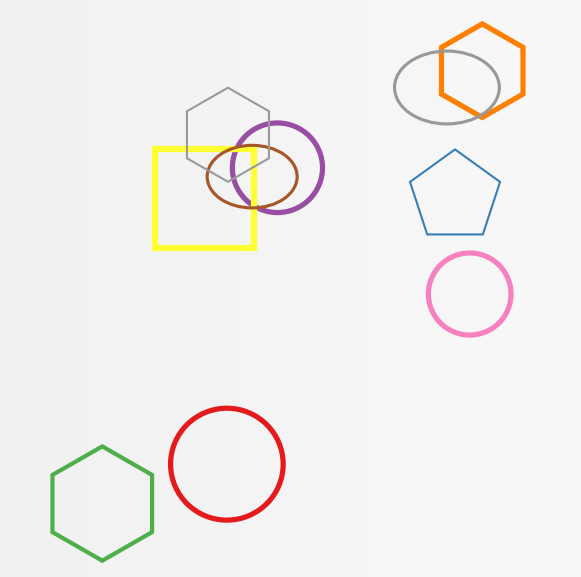[{"shape": "circle", "thickness": 2.5, "radius": 0.48, "center": [0.39, 0.195]}, {"shape": "pentagon", "thickness": 1, "radius": 0.41, "center": [0.783, 0.659]}, {"shape": "hexagon", "thickness": 2, "radius": 0.49, "center": [0.176, 0.127]}, {"shape": "circle", "thickness": 2.5, "radius": 0.39, "center": [0.477, 0.709]}, {"shape": "hexagon", "thickness": 2.5, "radius": 0.4, "center": [0.83, 0.877]}, {"shape": "square", "thickness": 3, "radius": 0.43, "center": [0.352, 0.655]}, {"shape": "oval", "thickness": 1.5, "radius": 0.39, "center": [0.434, 0.693]}, {"shape": "circle", "thickness": 2.5, "radius": 0.36, "center": [0.808, 0.49]}, {"shape": "hexagon", "thickness": 1, "radius": 0.41, "center": [0.392, 0.766]}, {"shape": "oval", "thickness": 1.5, "radius": 0.45, "center": [0.769, 0.848]}]